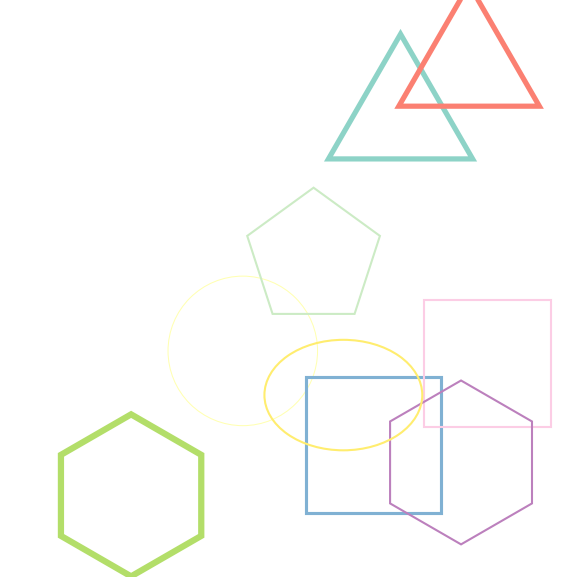[{"shape": "triangle", "thickness": 2.5, "radius": 0.72, "center": [0.694, 0.796]}, {"shape": "circle", "thickness": 0.5, "radius": 0.65, "center": [0.42, 0.392]}, {"shape": "triangle", "thickness": 2.5, "radius": 0.7, "center": [0.812, 0.886]}, {"shape": "square", "thickness": 1.5, "radius": 0.59, "center": [0.647, 0.229]}, {"shape": "hexagon", "thickness": 3, "radius": 0.7, "center": [0.227, 0.141]}, {"shape": "square", "thickness": 1, "radius": 0.55, "center": [0.845, 0.369]}, {"shape": "hexagon", "thickness": 1, "radius": 0.71, "center": [0.798, 0.198]}, {"shape": "pentagon", "thickness": 1, "radius": 0.6, "center": [0.543, 0.553]}, {"shape": "oval", "thickness": 1, "radius": 0.68, "center": [0.595, 0.315]}]